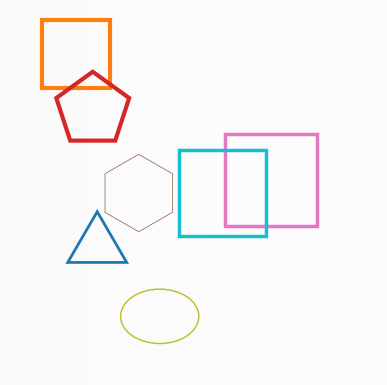[{"shape": "triangle", "thickness": 2, "radius": 0.44, "center": [0.251, 0.362]}, {"shape": "square", "thickness": 3, "radius": 0.44, "center": [0.197, 0.86]}, {"shape": "pentagon", "thickness": 3, "radius": 0.49, "center": [0.239, 0.715]}, {"shape": "hexagon", "thickness": 0.5, "radius": 0.5, "center": [0.358, 0.499]}, {"shape": "square", "thickness": 2.5, "radius": 0.59, "center": [0.699, 0.532]}, {"shape": "oval", "thickness": 1, "radius": 0.5, "center": [0.412, 0.178]}, {"shape": "square", "thickness": 2.5, "radius": 0.56, "center": [0.575, 0.498]}]